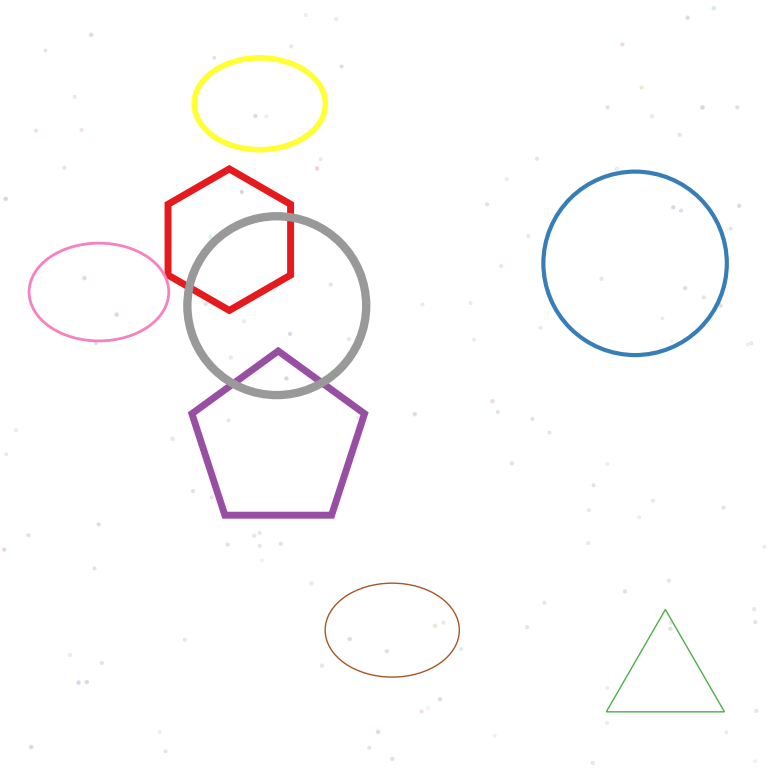[{"shape": "hexagon", "thickness": 2.5, "radius": 0.46, "center": [0.298, 0.689]}, {"shape": "circle", "thickness": 1.5, "radius": 0.6, "center": [0.825, 0.658]}, {"shape": "triangle", "thickness": 0.5, "radius": 0.44, "center": [0.864, 0.12]}, {"shape": "pentagon", "thickness": 2.5, "radius": 0.59, "center": [0.361, 0.426]}, {"shape": "oval", "thickness": 2, "radius": 0.43, "center": [0.337, 0.865]}, {"shape": "oval", "thickness": 0.5, "radius": 0.44, "center": [0.509, 0.182]}, {"shape": "oval", "thickness": 1, "radius": 0.45, "center": [0.128, 0.621]}, {"shape": "circle", "thickness": 3, "radius": 0.58, "center": [0.359, 0.603]}]